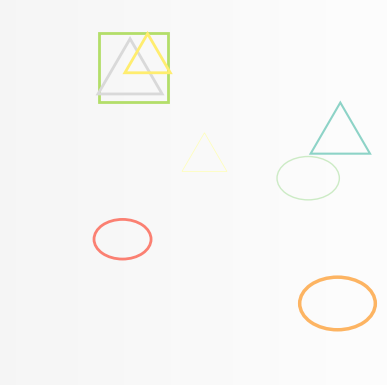[{"shape": "triangle", "thickness": 1.5, "radius": 0.44, "center": [0.878, 0.645]}, {"shape": "triangle", "thickness": 0.5, "radius": 0.34, "center": [0.528, 0.588]}, {"shape": "oval", "thickness": 2, "radius": 0.37, "center": [0.316, 0.379]}, {"shape": "oval", "thickness": 2.5, "radius": 0.49, "center": [0.871, 0.212]}, {"shape": "square", "thickness": 2, "radius": 0.44, "center": [0.345, 0.825]}, {"shape": "triangle", "thickness": 2, "radius": 0.48, "center": [0.336, 0.804]}, {"shape": "oval", "thickness": 1, "radius": 0.4, "center": [0.795, 0.537]}, {"shape": "triangle", "thickness": 2, "radius": 0.34, "center": [0.381, 0.845]}]